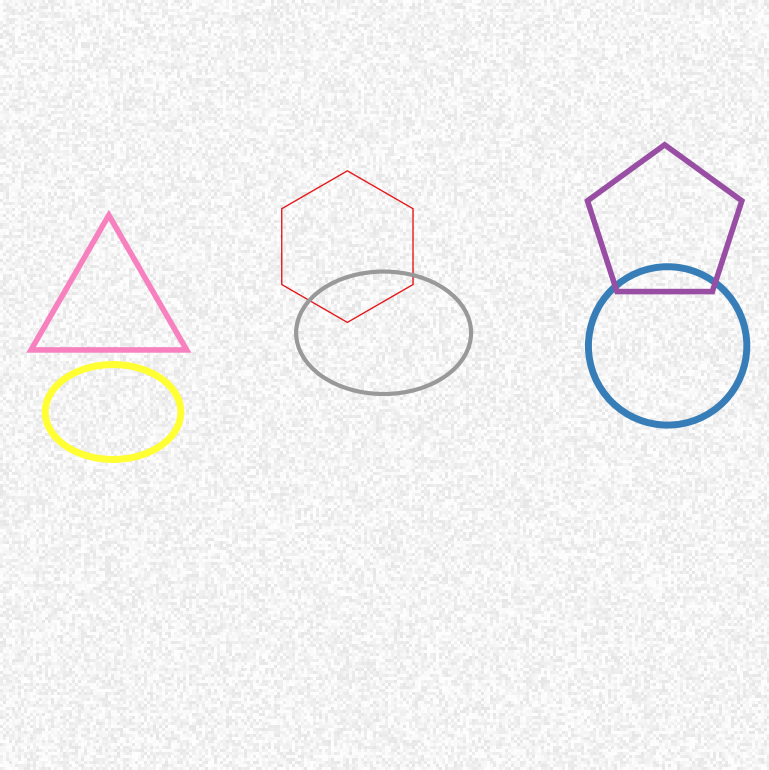[{"shape": "hexagon", "thickness": 0.5, "radius": 0.49, "center": [0.451, 0.68]}, {"shape": "circle", "thickness": 2.5, "radius": 0.51, "center": [0.867, 0.551]}, {"shape": "pentagon", "thickness": 2, "radius": 0.53, "center": [0.863, 0.707]}, {"shape": "oval", "thickness": 2.5, "radius": 0.44, "center": [0.147, 0.465]}, {"shape": "triangle", "thickness": 2, "radius": 0.58, "center": [0.141, 0.604]}, {"shape": "oval", "thickness": 1.5, "radius": 0.57, "center": [0.498, 0.568]}]